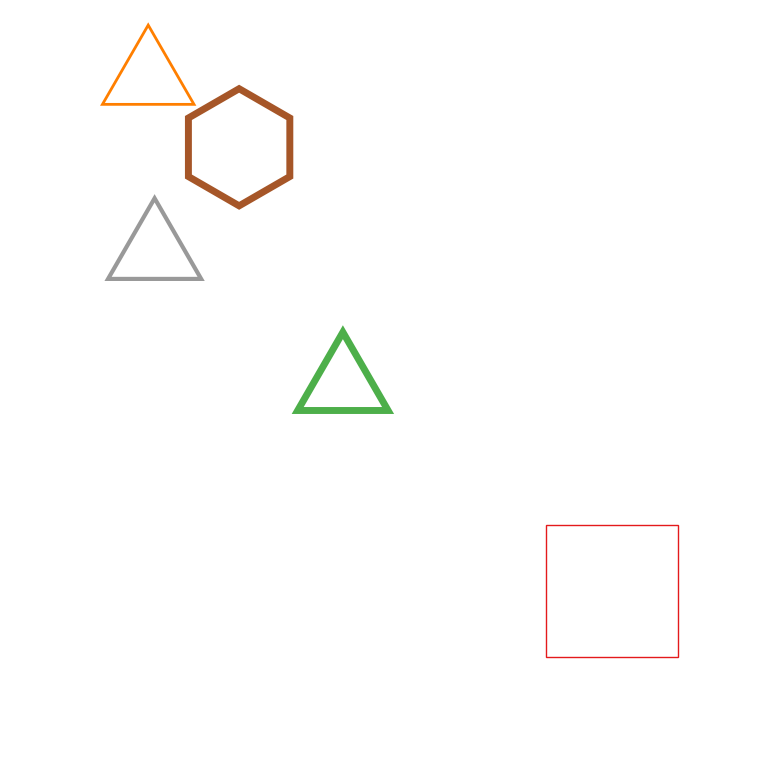[{"shape": "square", "thickness": 0.5, "radius": 0.43, "center": [0.795, 0.233]}, {"shape": "triangle", "thickness": 2.5, "radius": 0.34, "center": [0.445, 0.501]}, {"shape": "triangle", "thickness": 1, "radius": 0.34, "center": [0.192, 0.899]}, {"shape": "hexagon", "thickness": 2.5, "radius": 0.38, "center": [0.311, 0.809]}, {"shape": "triangle", "thickness": 1.5, "radius": 0.35, "center": [0.201, 0.673]}]